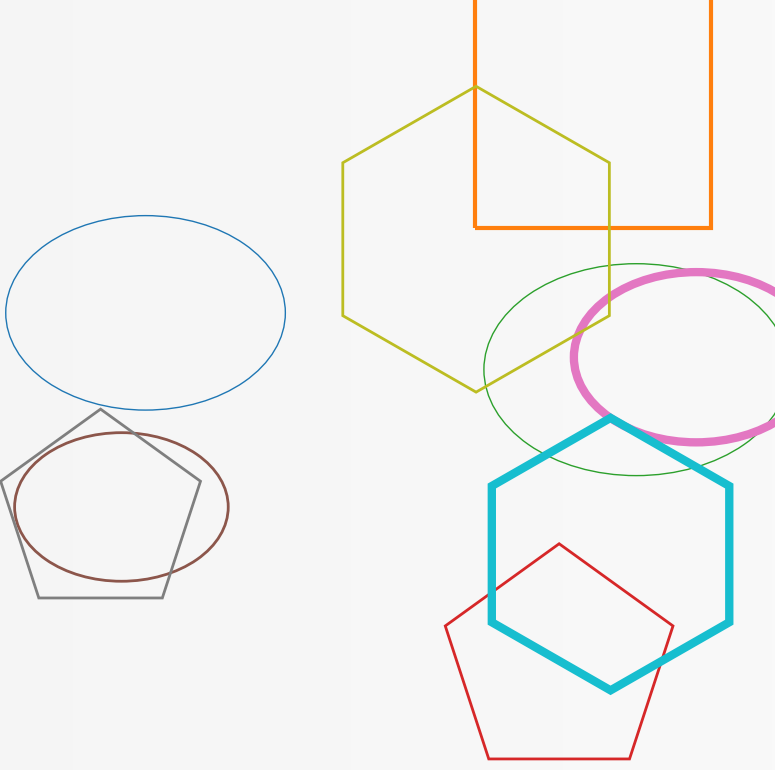[{"shape": "oval", "thickness": 0.5, "radius": 0.9, "center": [0.188, 0.594]}, {"shape": "square", "thickness": 1.5, "radius": 0.76, "center": [0.765, 0.856]}, {"shape": "oval", "thickness": 0.5, "radius": 0.98, "center": [0.821, 0.52]}, {"shape": "pentagon", "thickness": 1, "radius": 0.77, "center": [0.721, 0.139]}, {"shape": "oval", "thickness": 1, "radius": 0.69, "center": [0.157, 0.342]}, {"shape": "oval", "thickness": 3, "radius": 0.79, "center": [0.898, 0.536]}, {"shape": "pentagon", "thickness": 1, "radius": 0.68, "center": [0.13, 0.333]}, {"shape": "hexagon", "thickness": 1, "radius": 0.99, "center": [0.614, 0.689]}, {"shape": "hexagon", "thickness": 3, "radius": 0.88, "center": [0.788, 0.28]}]